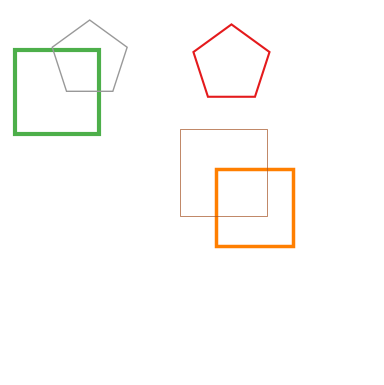[{"shape": "pentagon", "thickness": 1.5, "radius": 0.52, "center": [0.601, 0.833]}, {"shape": "square", "thickness": 3, "radius": 0.55, "center": [0.149, 0.76]}, {"shape": "square", "thickness": 2.5, "radius": 0.5, "center": [0.66, 0.462]}, {"shape": "square", "thickness": 0.5, "radius": 0.56, "center": [0.581, 0.552]}, {"shape": "pentagon", "thickness": 1, "radius": 0.51, "center": [0.233, 0.846]}]